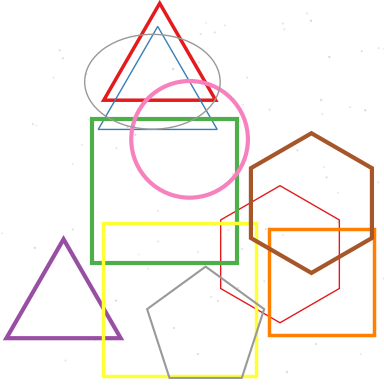[{"shape": "hexagon", "thickness": 1, "radius": 0.89, "center": [0.727, 0.34]}, {"shape": "triangle", "thickness": 2.5, "radius": 0.84, "center": [0.415, 0.824]}, {"shape": "triangle", "thickness": 1, "radius": 0.89, "center": [0.41, 0.753]}, {"shape": "square", "thickness": 3, "radius": 0.94, "center": [0.428, 0.503]}, {"shape": "triangle", "thickness": 3, "radius": 0.86, "center": [0.165, 0.207]}, {"shape": "square", "thickness": 2.5, "radius": 0.68, "center": [0.835, 0.268]}, {"shape": "square", "thickness": 2.5, "radius": 0.99, "center": [0.466, 0.221]}, {"shape": "hexagon", "thickness": 3, "radius": 0.91, "center": [0.809, 0.472]}, {"shape": "circle", "thickness": 3, "radius": 0.76, "center": [0.492, 0.638]}, {"shape": "oval", "thickness": 1, "radius": 0.88, "center": [0.396, 0.788]}, {"shape": "pentagon", "thickness": 1.5, "radius": 0.8, "center": [0.534, 0.148]}]